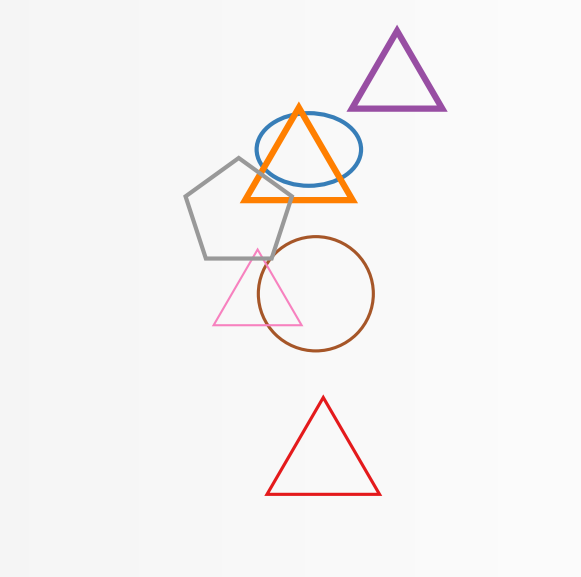[{"shape": "triangle", "thickness": 1.5, "radius": 0.56, "center": [0.556, 0.199]}, {"shape": "oval", "thickness": 2, "radius": 0.45, "center": [0.531, 0.74]}, {"shape": "triangle", "thickness": 3, "radius": 0.45, "center": [0.683, 0.856]}, {"shape": "triangle", "thickness": 3, "radius": 0.53, "center": [0.514, 0.706]}, {"shape": "circle", "thickness": 1.5, "radius": 0.49, "center": [0.543, 0.49]}, {"shape": "triangle", "thickness": 1, "radius": 0.44, "center": [0.443, 0.48]}, {"shape": "pentagon", "thickness": 2, "radius": 0.48, "center": [0.411, 0.629]}]